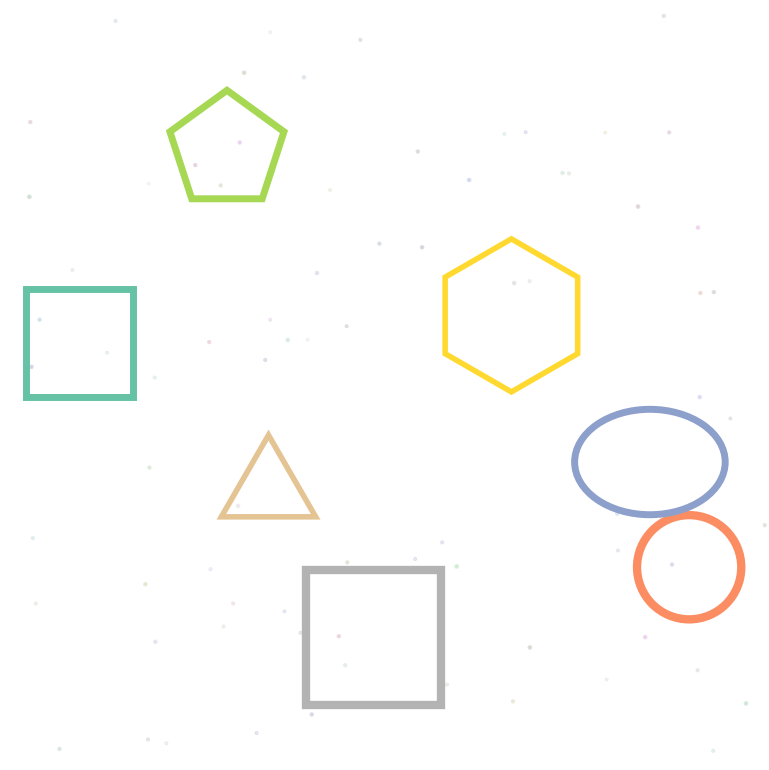[{"shape": "square", "thickness": 2.5, "radius": 0.35, "center": [0.103, 0.555]}, {"shape": "circle", "thickness": 3, "radius": 0.34, "center": [0.895, 0.263]}, {"shape": "oval", "thickness": 2.5, "radius": 0.49, "center": [0.844, 0.4]}, {"shape": "pentagon", "thickness": 2.5, "radius": 0.39, "center": [0.295, 0.805]}, {"shape": "hexagon", "thickness": 2, "radius": 0.5, "center": [0.664, 0.59]}, {"shape": "triangle", "thickness": 2, "radius": 0.35, "center": [0.349, 0.364]}, {"shape": "square", "thickness": 3, "radius": 0.44, "center": [0.485, 0.172]}]